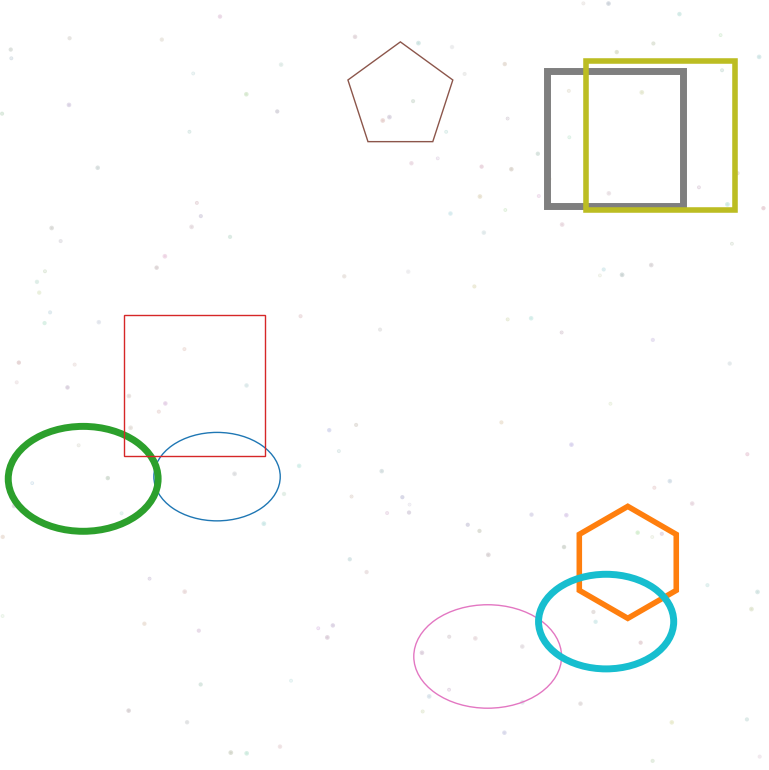[{"shape": "oval", "thickness": 0.5, "radius": 0.41, "center": [0.282, 0.381]}, {"shape": "hexagon", "thickness": 2, "radius": 0.36, "center": [0.815, 0.27]}, {"shape": "oval", "thickness": 2.5, "radius": 0.49, "center": [0.108, 0.378]}, {"shape": "square", "thickness": 0.5, "radius": 0.46, "center": [0.253, 0.5]}, {"shape": "pentagon", "thickness": 0.5, "radius": 0.36, "center": [0.52, 0.874]}, {"shape": "oval", "thickness": 0.5, "radius": 0.48, "center": [0.633, 0.147]}, {"shape": "square", "thickness": 2.5, "radius": 0.44, "center": [0.799, 0.82]}, {"shape": "square", "thickness": 2, "radius": 0.48, "center": [0.858, 0.824]}, {"shape": "oval", "thickness": 2.5, "radius": 0.44, "center": [0.787, 0.193]}]